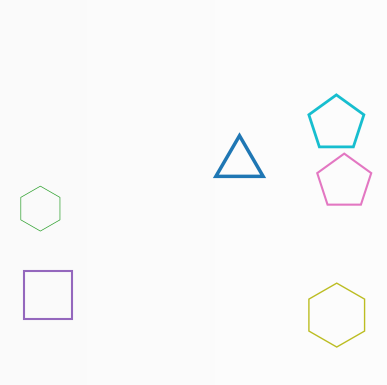[{"shape": "triangle", "thickness": 2.5, "radius": 0.35, "center": [0.618, 0.577]}, {"shape": "hexagon", "thickness": 0.5, "radius": 0.29, "center": [0.104, 0.458]}, {"shape": "square", "thickness": 1.5, "radius": 0.31, "center": [0.124, 0.234]}, {"shape": "pentagon", "thickness": 1.5, "radius": 0.37, "center": [0.888, 0.528]}, {"shape": "hexagon", "thickness": 1, "radius": 0.41, "center": [0.869, 0.182]}, {"shape": "pentagon", "thickness": 2, "radius": 0.37, "center": [0.868, 0.679]}]